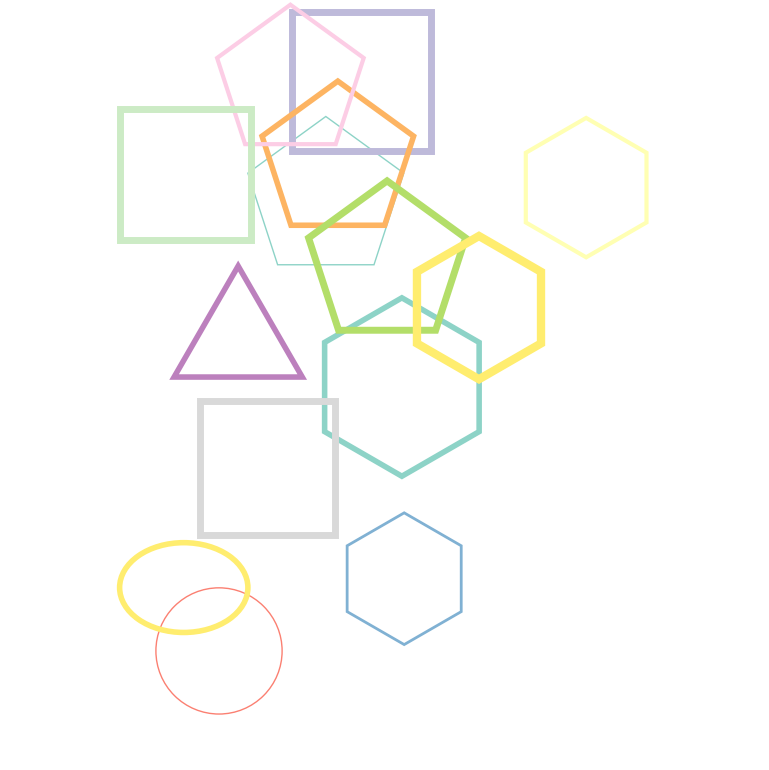[{"shape": "pentagon", "thickness": 0.5, "radius": 0.53, "center": [0.423, 0.742]}, {"shape": "hexagon", "thickness": 2, "radius": 0.58, "center": [0.522, 0.497]}, {"shape": "hexagon", "thickness": 1.5, "radius": 0.45, "center": [0.761, 0.756]}, {"shape": "square", "thickness": 2.5, "radius": 0.45, "center": [0.47, 0.894]}, {"shape": "circle", "thickness": 0.5, "radius": 0.41, "center": [0.284, 0.155]}, {"shape": "hexagon", "thickness": 1, "radius": 0.43, "center": [0.525, 0.248]}, {"shape": "pentagon", "thickness": 2, "radius": 0.52, "center": [0.439, 0.791]}, {"shape": "pentagon", "thickness": 2.5, "radius": 0.54, "center": [0.503, 0.658]}, {"shape": "pentagon", "thickness": 1.5, "radius": 0.5, "center": [0.377, 0.894]}, {"shape": "square", "thickness": 2.5, "radius": 0.44, "center": [0.347, 0.392]}, {"shape": "triangle", "thickness": 2, "radius": 0.48, "center": [0.309, 0.558]}, {"shape": "square", "thickness": 2.5, "radius": 0.43, "center": [0.241, 0.773]}, {"shape": "hexagon", "thickness": 3, "radius": 0.47, "center": [0.622, 0.6]}, {"shape": "oval", "thickness": 2, "radius": 0.42, "center": [0.239, 0.237]}]